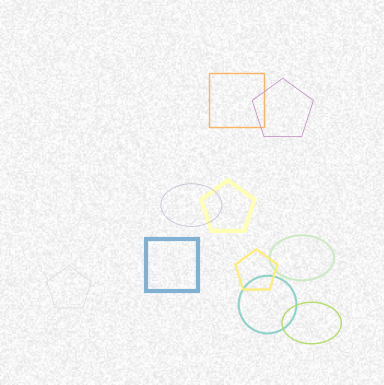[{"shape": "circle", "thickness": 1.5, "radius": 0.37, "center": [0.695, 0.209]}, {"shape": "pentagon", "thickness": 3, "radius": 0.36, "center": [0.592, 0.459]}, {"shape": "oval", "thickness": 0.5, "radius": 0.4, "center": [0.497, 0.467]}, {"shape": "square", "thickness": 3, "radius": 0.34, "center": [0.447, 0.311]}, {"shape": "square", "thickness": 1, "radius": 0.35, "center": [0.614, 0.741]}, {"shape": "oval", "thickness": 1, "radius": 0.39, "center": [0.81, 0.161]}, {"shape": "pentagon", "thickness": 0.5, "radius": 0.3, "center": [0.179, 0.249]}, {"shape": "pentagon", "thickness": 0.5, "radius": 0.42, "center": [0.735, 0.713]}, {"shape": "oval", "thickness": 1.5, "radius": 0.42, "center": [0.784, 0.33]}, {"shape": "pentagon", "thickness": 1.5, "radius": 0.29, "center": [0.666, 0.295]}]